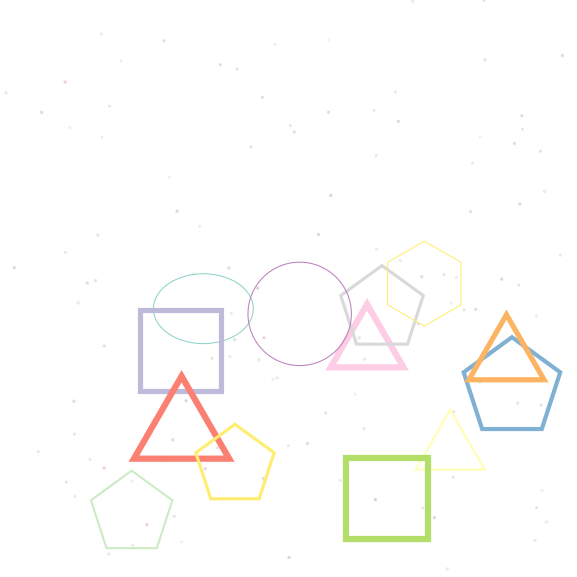[{"shape": "oval", "thickness": 0.5, "radius": 0.43, "center": [0.352, 0.465]}, {"shape": "triangle", "thickness": 1, "radius": 0.35, "center": [0.78, 0.221]}, {"shape": "square", "thickness": 2.5, "radius": 0.35, "center": [0.313, 0.393]}, {"shape": "triangle", "thickness": 3, "radius": 0.48, "center": [0.314, 0.252]}, {"shape": "pentagon", "thickness": 2, "radius": 0.44, "center": [0.887, 0.327]}, {"shape": "triangle", "thickness": 2.5, "radius": 0.38, "center": [0.877, 0.379]}, {"shape": "square", "thickness": 3, "radius": 0.35, "center": [0.67, 0.136]}, {"shape": "triangle", "thickness": 3, "radius": 0.36, "center": [0.636, 0.399]}, {"shape": "pentagon", "thickness": 1.5, "radius": 0.38, "center": [0.661, 0.464]}, {"shape": "circle", "thickness": 0.5, "radius": 0.45, "center": [0.519, 0.456]}, {"shape": "pentagon", "thickness": 1, "radius": 0.37, "center": [0.228, 0.11]}, {"shape": "hexagon", "thickness": 0.5, "radius": 0.37, "center": [0.735, 0.508]}, {"shape": "pentagon", "thickness": 1.5, "radius": 0.36, "center": [0.407, 0.193]}]